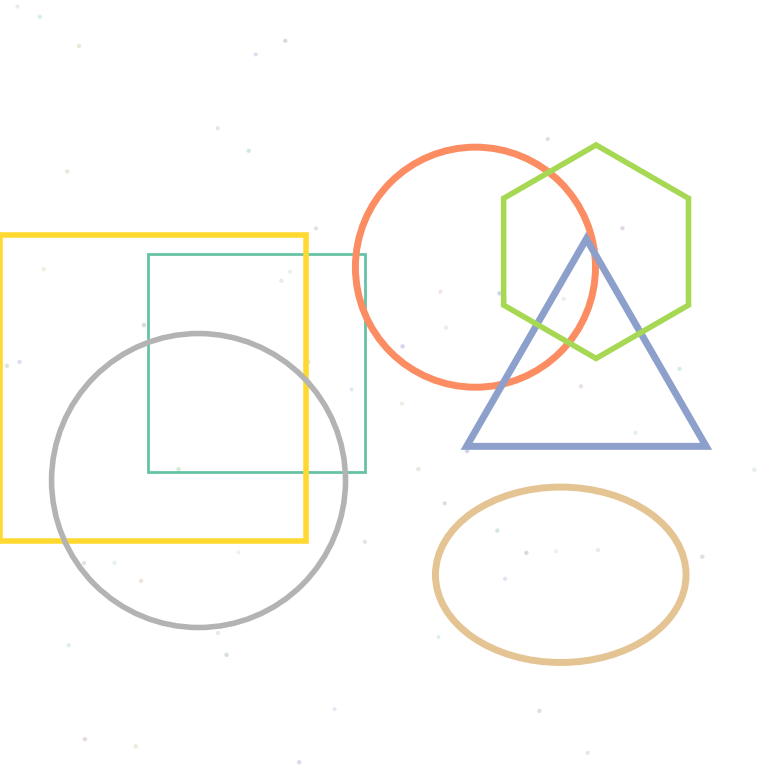[{"shape": "square", "thickness": 1, "radius": 0.71, "center": [0.333, 0.529]}, {"shape": "circle", "thickness": 2.5, "radius": 0.78, "center": [0.617, 0.653]}, {"shape": "triangle", "thickness": 2.5, "radius": 0.9, "center": [0.762, 0.51]}, {"shape": "hexagon", "thickness": 2, "radius": 0.69, "center": [0.774, 0.673]}, {"shape": "square", "thickness": 2, "radius": 0.99, "center": [0.198, 0.496]}, {"shape": "oval", "thickness": 2.5, "radius": 0.81, "center": [0.728, 0.254]}, {"shape": "circle", "thickness": 2, "radius": 0.95, "center": [0.258, 0.376]}]